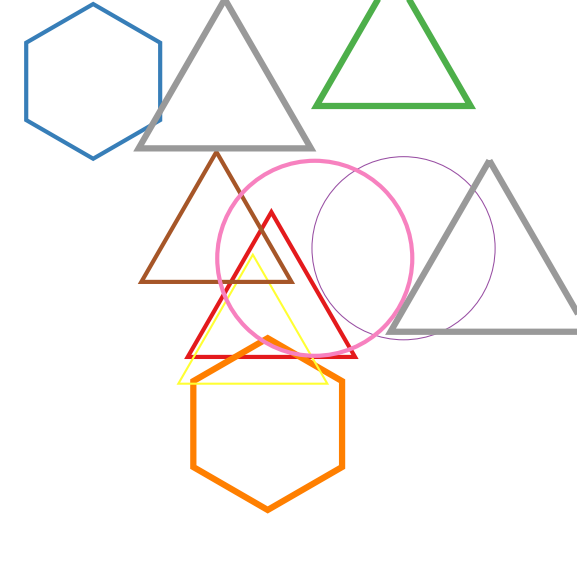[{"shape": "triangle", "thickness": 2, "radius": 0.84, "center": [0.47, 0.465]}, {"shape": "hexagon", "thickness": 2, "radius": 0.67, "center": [0.161, 0.858]}, {"shape": "triangle", "thickness": 3, "radius": 0.77, "center": [0.681, 0.893]}, {"shape": "circle", "thickness": 0.5, "radius": 0.79, "center": [0.699, 0.569]}, {"shape": "hexagon", "thickness": 3, "radius": 0.74, "center": [0.464, 0.265]}, {"shape": "triangle", "thickness": 1, "radius": 0.74, "center": [0.438, 0.409]}, {"shape": "triangle", "thickness": 2, "radius": 0.75, "center": [0.375, 0.586]}, {"shape": "circle", "thickness": 2, "radius": 0.84, "center": [0.545, 0.552]}, {"shape": "triangle", "thickness": 3, "radius": 0.99, "center": [0.847, 0.524]}, {"shape": "triangle", "thickness": 3, "radius": 0.86, "center": [0.389, 0.828]}]